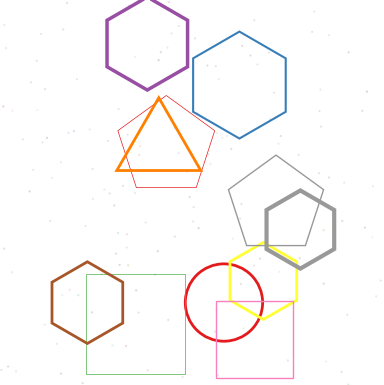[{"shape": "pentagon", "thickness": 0.5, "radius": 0.66, "center": [0.432, 0.62]}, {"shape": "circle", "thickness": 2, "radius": 0.5, "center": [0.582, 0.214]}, {"shape": "hexagon", "thickness": 1.5, "radius": 0.69, "center": [0.622, 0.779]}, {"shape": "square", "thickness": 0.5, "radius": 0.64, "center": [0.352, 0.158]}, {"shape": "hexagon", "thickness": 2.5, "radius": 0.6, "center": [0.383, 0.887]}, {"shape": "triangle", "thickness": 2, "radius": 0.63, "center": [0.412, 0.62]}, {"shape": "hexagon", "thickness": 2, "radius": 0.5, "center": [0.684, 0.27]}, {"shape": "hexagon", "thickness": 2, "radius": 0.53, "center": [0.227, 0.214]}, {"shape": "square", "thickness": 1, "radius": 0.5, "center": [0.662, 0.119]}, {"shape": "pentagon", "thickness": 1, "radius": 0.65, "center": [0.717, 0.467]}, {"shape": "hexagon", "thickness": 3, "radius": 0.51, "center": [0.78, 0.404]}]